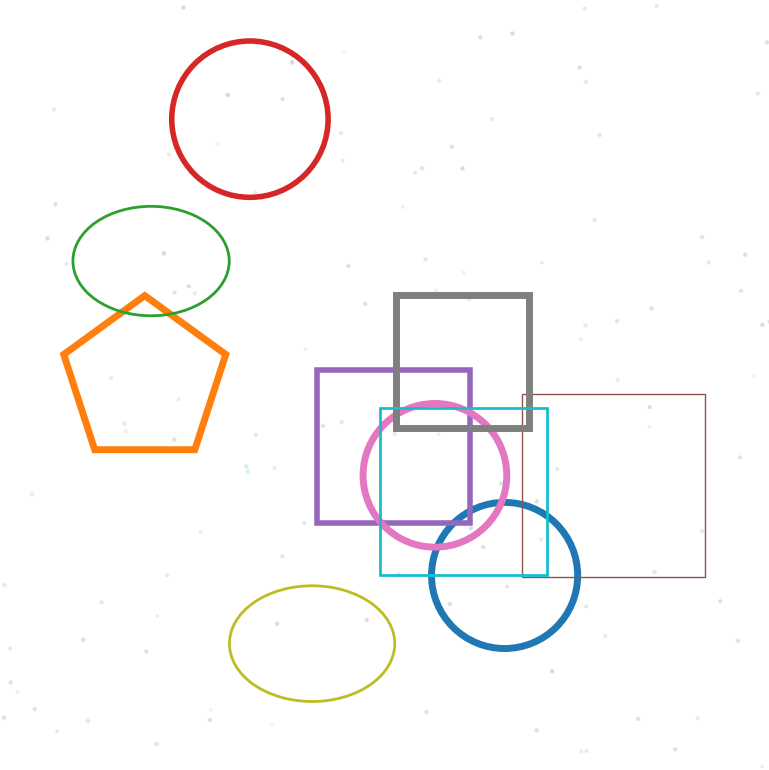[{"shape": "circle", "thickness": 2.5, "radius": 0.47, "center": [0.655, 0.253]}, {"shape": "pentagon", "thickness": 2.5, "radius": 0.55, "center": [0.188, 0.505]}, {"shape": "oval", "thickness": 1, "radius": 0.51, "center": [0.196, 0.661]}, {"shape": "circle", "thickness": 2, "radius": 0.51, "center": [0.325, 0.845]}, {"shape": "square", "thickness": 2, "radius": 0.5, "center": [0.511, 0.42]}, {"shape": "square", "thickness": 0.5, "radius": 0.59, "center": [0.797, 0.369]}, {"shape": "circle", "thickness": 2.5, "radius": 0.47, "center": [0.565, 0.383]}, {"shape": "square", "thickness": 2.5, "radius": 0.43, "center": [0.601, 0.531]}, {"shape": "oval", "thickness": 1, "radius": 0.54, "center": [0.405, 0.164]}, {"shape": "square", "thickness": 1, "radius": 0.54, "center": [0.602, 0.362]}]